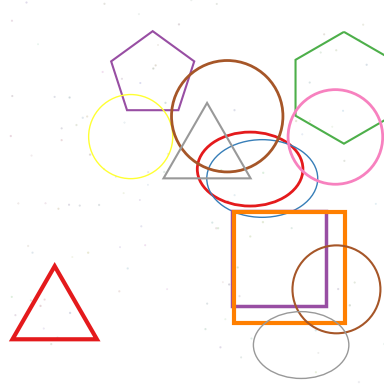[{"shape": "oval", "thickness": 2, "radius": 0.69, "center": [0.65, 0.561]}, {"shape": "triangle", "thickness": 3, "radius": 0.63, "center": [0.142, 0.182]}, {"shape": "oval", "thickness": 1, "radius": 0.72, "center": [0.681, 0.536]}, {"shape": "hexagon", "thickness": 1.5, "radius": 0.73, "center": [0.893, 0.772]}, {"shape": "pentagon", "thickness": 1.5, "radius": 0.57, "center": [0.397, 0.806]}, {"shape": "square", "thickness": 2.5, "radius": 0.61, "center": [0.725, 0.328]}, {"shape": "square", "thickness": 3, "radius": 0.72, "center": [0.751, 0.305]}, {"shape": "circle", "thickness": 1, "radius": 0.55, "center": [0.339, 0.645]}, {"shape": "circle", "thickness": 2, "radius": 0.72, "center": [0.59, 0.698]}, {"shape": "circle", "thickness": 1.5, "radius": 0.57, "center": [0.874, 0.248]}, {"shape": "circle", "thickness": 2, "radius": 0.61, "center": [0.871, 0.644]}, {"shape": "oval", "thickness": 1, "radius": 0.62, "center": [0.782, 0.104]}, {"shape": "triangle", "thickness": 1.5, "radius": 0.65, "center": [0.538, 0.602]}]